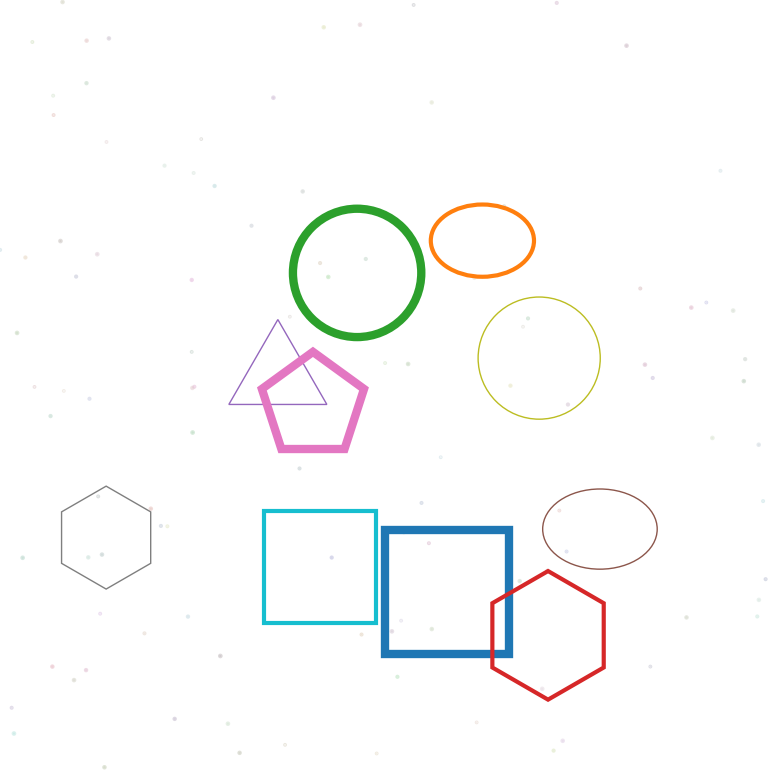[{"shape": "square", "thickness": 3, "radius": 0.4, "center": [0.581, 0.231]}, {"shape": "oval", "thickness": 1.5, "radius": 0.34, "center": [0.626, 0.687]}, {"shape": "circle", "thickness": 3, "radius": 0.42, "center": [0.464, 0.646]}, {"shape": "hexagon", "thickness": 1.5, "radius": 0.42, "center": [0.712, 0.175]}, {"shape": "triangle", "thickness": 0.5, "radius": 0.37, "center": [0.361, 0.511]}, {"shape": "oval", "thickness": 0.5, "radius": 0.37, "center": [0.779, 0.313]}, {"shape": "pentagon", "thickness": 3, "radius": 0.35, "center": [0.406, 0.473]}, {"shape": "hexagon", "thickness": 0.5, "radius": 0.33, "center": [0.138, 0.302]}, {"shape": "circle", "thickness": 0.5, "radius": 0.4, "center": [0.7, 0.535]}, {"shape": "square", "thickness": 1.5, "radius": 0.36, "center": [0.415, 0.263]}]